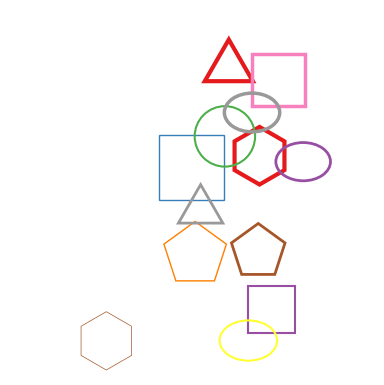[{"shape": "hexagon", "thickness": 3, "radius": 0.37, "center": [0.674, 0.596]}, {"shape": "triangle", "thickness": 3, "radius": 0.36, "center": [0.594, 0.825]}, {"shape": "square", "thickness": 1, "radius": 0.42, "center": [0.497, 0.566]}, {"shape": "circle", "thickness": 1.5, "radius": 0.39, "center": [0.584, 0.646]}, {"shape": "square", "thickness": 1.5, "radius": 0.31, "center": [0.705, 0.197]}, {"shape": "oval", "thickness": 2, "radius": 0.35, "center": [0.787, 0.58]}, {"shape": "pentagon", "thickness": 1, "radius": 0.43, "center": [0.507, 0.339]}, {"shape": "oval", "thickness": 1.5, "radius": 0.37, "center": [0.645, 0.115]}, {"shape": "hexagon", "thickness": 0.5, "radius": 0.38, "center": [0.276, 0.115]}, {"shape": "pentagon", "thickness": 2, "radius": 0.37, "center": [0.671, 0.346]}, {"shape": "square", "thickness": 2.5, "radius": 0.34, "center": [0.724, 0.793]}, {"shape": "oval", "thickness": 2.5, "radius": 0.36, "center": [0.655, 0.708]}, {"shape": "triangle", "thickness": 2, "radius": 0.33, "center": [0.521, 0.454]}]